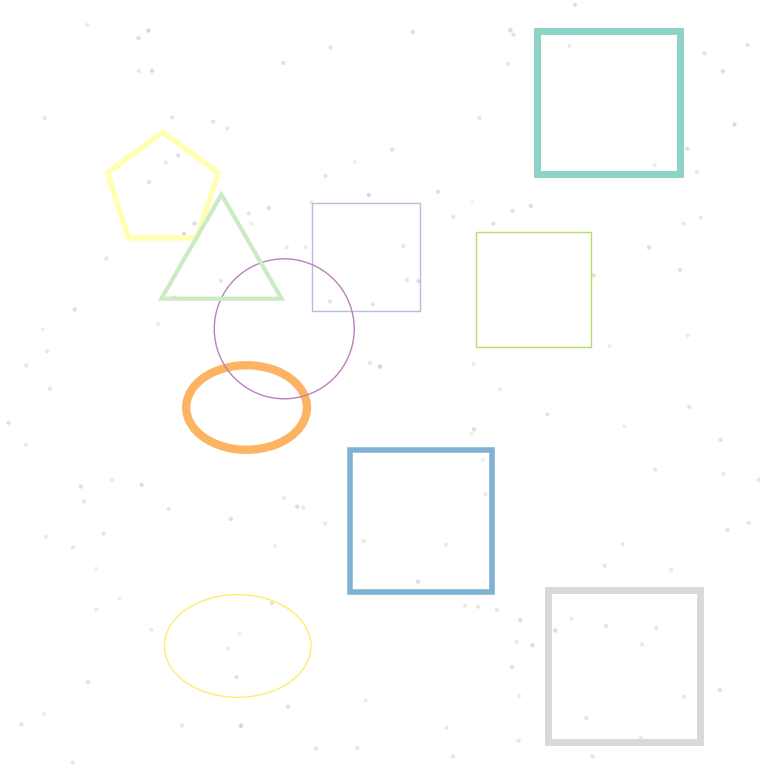[{"shape": "square", "thickness": 2.5, "radius": 0.47, "center": [0.79, 0.867]}, {"shape": "pentagon", "thickness": 2, "radius": 0.38, "center": [0.211, 0.752]}, {"shape": "square", "thickness": 0.5, "radius": 0.35, "center": [0.475, 0.666]}, {"shape": "square", "thickness": 2, "radius": 0.46, "center": [0.547, 0.324]}, {"shape": "oval", "thickness": 3, "radius": 0.39, "center": [0.32, 0.471]}, {"shape": "square", "thickness": 0.5, "radius": 0.37, "center": [0.693, 0.624]}, {"shape": "square", "thickness": 2.5, "radius": 0.49, "center": [0.811, 0.135]}, {"shape": "circle", "thickness": 0.5, "radius": 0.45, "center": [0.369, 0.573]}, {"shape": "triangle", "thickness": 1.5, "radius": 0.45, "center": [0.288, 0.657]}, {"shape": "oval", "thickness": 0.5, "radius": 0.48, "center": [0.309, 0.161]}]